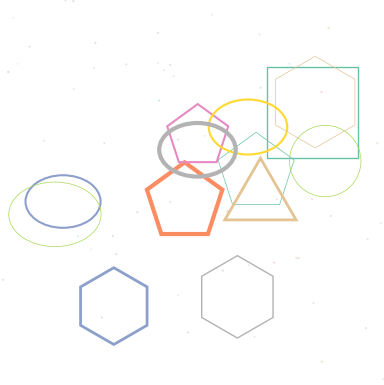[{"shape": "square", "thickness": 1, "radius": 0.59, "center": [0.811, 0.709]}, {"shape": "pentagon", "thickness": 0.5, "radius": 0.52, "center": [0.665, 0.553]}, {"shape": "pentagon", "thickness": 3, "radius": 0.51, "center": [0.48, 0.475]}, {"shape": "oval", "thickness": 1.5, "radius": 0.49, "center": [0.164, 0.477]}, {"shape": "hexagon", "thickness": 2, "radius": 0.5, "center": [0.296, 0.205]}, {"shape": "pentagon", "thickness": 1.5, "radius": 0.42, "center": [0.514, 0.646]}, {"shape": "circle", "thickness": 0.5, "radius": 0.46, "center": [0.845, 0.582]}, {"shape": "oval", "thickness": 0.5, "radius": 0.6, "center": [0.143, 0.443]}, {"shape": "oval", "thickness": 1.5, "radius": 0.51, "center": [0.644, 0.67]}, {"shape": "hexagon", "thickness": 0.5, "radius": 0.59, "center": [0.819, 0.735]}, {"shape": "triangle", "thickness": 2, "radius": 0.53, "center": [0.676, 0.482]}, {"shape": "hexagon", "thickness": 1, "radius": 0.53, "center": [0.617, 0.229]}, {"shape": "oval", "thickness": 3, "radius": 0.5, "center": [0.513, 0.611]}]